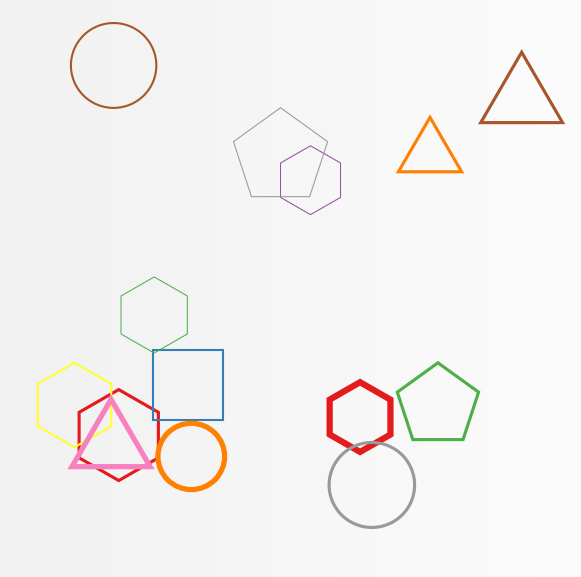[{"shape": "hexagon", "thickness": 1.5, "radius": 0.39, "center": [0.204, 0.246]}, {"shape": "hexagon", "thickness": 3, "radius": 0.3, "center": [0.619, 0.277]}, {"shape": "square", "thickness": 1, "radius": 0.3, "center": [0.324, 0.333]}, {"shape": "pentagon", "thickness": 1.5, "radius": 0.37, "center": [0.753, 0.297]}, {"shape": "hexagon", "thickness": 0.5, "radius": 0.33, "center": [0.265, 0.454]}, {"shape": "hexagon", "thickness": 0.5, "radius": 0.3, "center": [0.534, 0.687]}, {"shape": "triangle", "thickness": 1.5, "radius": 0.31, "center": [0.74, 0.733]}, {"shape": "circle", "thickness": 2.5, "radius": 0.29, "center": [0.329, 0.209]}, {"shape": "hexagon", "thickness": 1, "radius": 0.37, "center": [0.128, 0.298]}, {"shape": "circle", "thickness": 1, "radius": 0.37, "center": [0.195, 0.886]}, {"shape": "triangle", "thickness": 1.5, "radius": 0.41, "center": [0.897, 0.827]}, {"shape": "triangle", "thickness": 2.5, "radius": 0.39, "center": [0.191, 0.23]}, {"shape": "pentagon", "thickness": 0.5, "radius": 0.43, "center": [0.483, 0.727]}, {"shape": "circle", "thickness": 1.5, "radius": 0.37, "center": [0.64, 0.159]}]